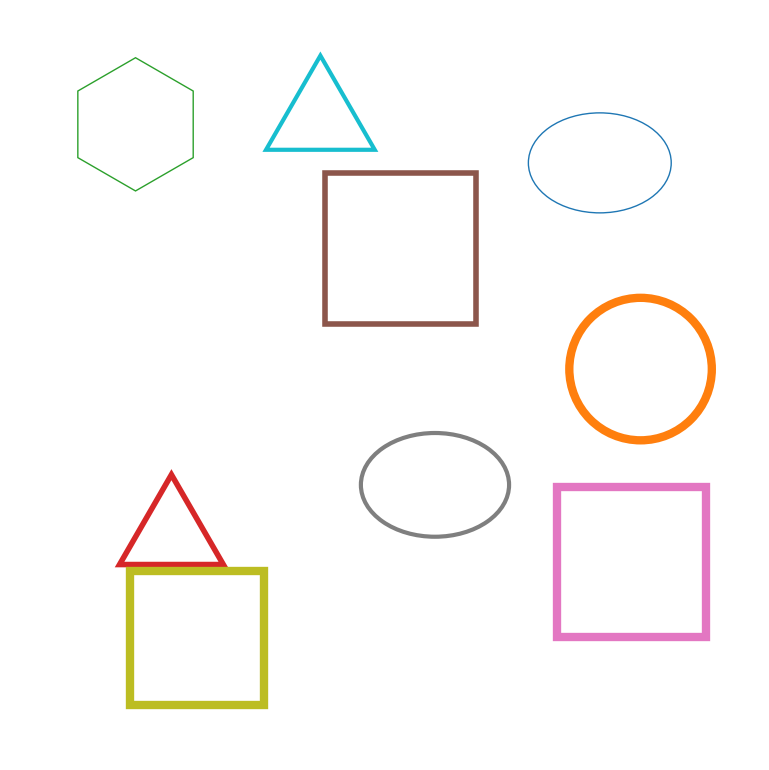[{"shape": "oval", "thickness": 0.5, "radius": 0.46, "center": [0.779, 0.788]}, {"shape": "circle", "thickness": 3, "radius": 0.46, "center": [0.832, 0.521]}, {"shape": "hexagon", "thickness": 0.5, "radius": 0.43, "center": [0.176, 0.839]}, {"shape": "triangle", "thickness": 2, "radius": 0.39, "center": [0.223, 0.306]}, {"shape": "square", "thickness": 2, "radius": 0.49, "center": [0.52, 0.678]}, {"shape": "square", "thickness": 3, "radius": 0.48, "center": [0.82, 0.27]}, {"shape": "oval", "thickness": 1.5, "radius": 0.48, "center": [0.565, 0.37]}, {"shape": "square", "thickness": 3, "radius": 0.44, "center": [0.256, 0.172]}, {"shape": "triangle", "thickness": 1.5, "radius": 0.41, "center": [0.416, 0.846]}]